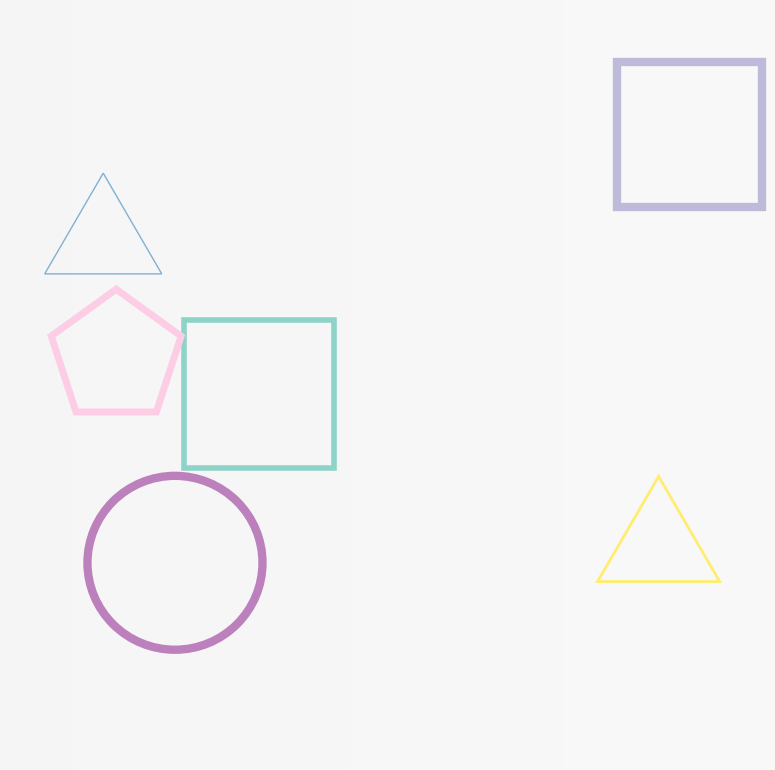[{"shape": "square", "thickness": 2, "radius": 0.48, "center": [0.334, 0.488]}, {"shape": "square", "thickness": 3, "radius": 0.47, "center": [0.889, 0.825]}, {"shape": "triangle", "thickness": 0.5, "radius": 0.44, "center": [0.133, 0.688]}, {"shape": "pentagon", "thickness": 2.5, "radius": 0.44, "center": [0.15, 0.536]}, {"shape": "circle", "thickness": 3, "radius": 0.56, "center": [0.226, 0.269]}, {"shape": "triangle", "thickness": 1, "radius": 0.46, "center": [0.85, 0.29]}]